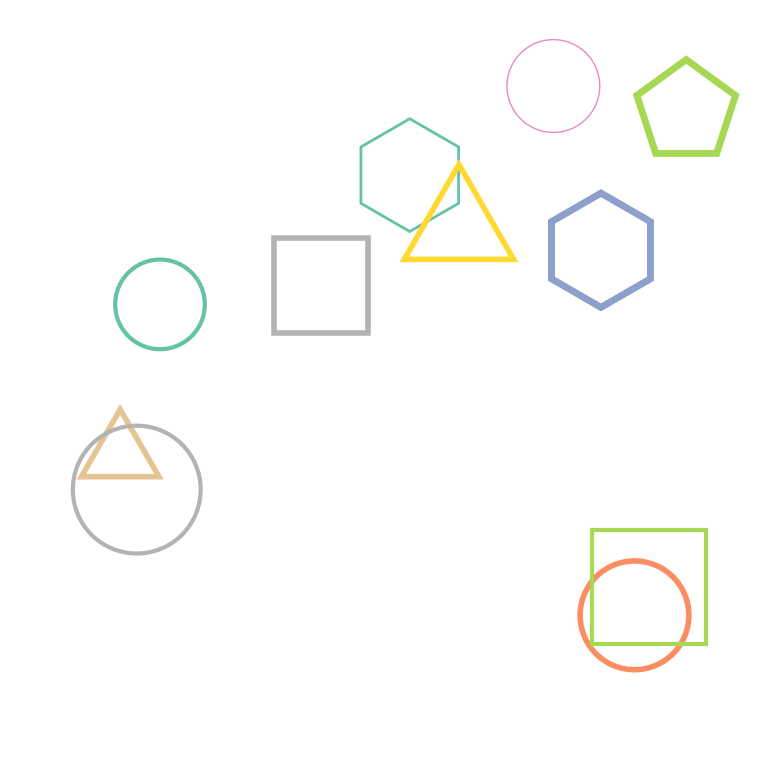[{"shape": "circle", "thickness": 1.5, "radius": 0.29, "center": [0.208, 0.605]}, {"shape": "hexagon", "thickness": 1, "radius": 0.37, "center": [0.532, 0.773]}, {"shape": "circle", "thickness": 2, "radius": 0.35, "center": [0.824, 0.201]}, {"shape": "hexagon", "thickness": 2.5, "radius": 0.37, "center": [0.78, 0.675]}, {"shape": "circle", "thickness": 0.5, "radius": 0.3, "center": [0.719, 0.888]}, {"shape": "square", "thickness": 1.5, "radius": 0.37, "center": [0.843, 0.238]}, {"shape": "pentagon", "thickness": 2.5, "radius": 0.34, "center": [0.891, 0.855]}, {"shape": "triangle", "thickness": 2, "radius": 0.41, "center": [0.596, 0.704]}, {"shape": "triangle", "thickness": 2, "radius": 0.29, "center": [0.156, 0.41]}, {"shape": "circle", "thickness": 1.5, "radius": 0.42, "center": [0.178, 0.364]}, {"shape": "square", "thickness": 2, "radius": 0.31, "center": [0.417, 0.629]}]